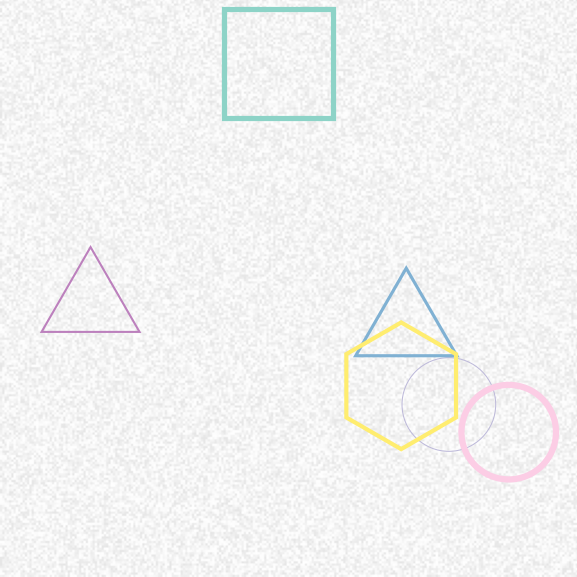[{"shape": "square", "thickness": 2.5, "radius": 0.47, "center": [0.482, 0.889]}, {"shape": "circle", "thickness": 0.5, "radius": 0.41, "center": [0.777, 0.299]}, {"shape": "triangle", "thickness": 1.5, "radius": 0.51, "center": [0.703, 0.434]}, {"shape": "circle", "thickness": 3, "radius": 0.41, "center": [0.881, 0.251]}, {"shape": "triangle", "thickness": 1, "radius": 0.49, "center": [0.157, 0.473]}, {"shape": "hexagon", "thickness": 2, "radius": 0.55, "center": [0.695, 0.331]}]